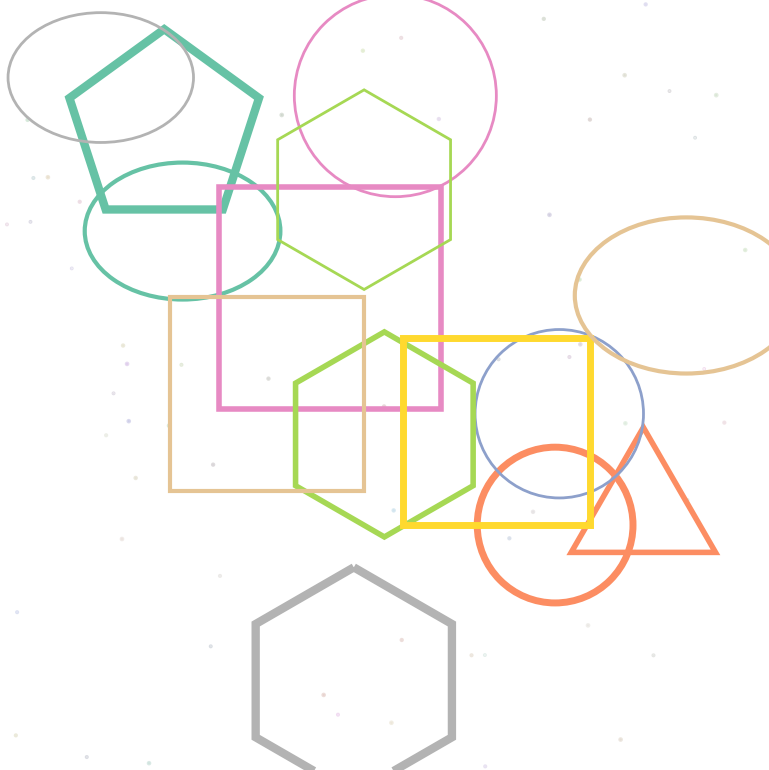[{"shape": "oval", "thickness": 1.5, "radius": 0.64, "center": [0.237, 0.7]}, {"shape": "pentagon", "thickness": 3, "radius": 0.65, "center": [0.213, 0.833]}, {"shape": "triangle", "thickness": 2, "radius": 0.54, "center": [0.836, 0.337]}, {"shape": "circle", "thickness": 2.5, "radius": 0.51, "center": [0.721, 0.318]}, {"shape": "circle", "thickness": 1, "radius": 0.55, "center": [0.726, 0.463]}, {"shape": "circle", "thickness": 1, "radius": 0.66, "center": [0.513, 0.876]}, {"shape": "square", "thickness": 2, "radius": 0.72, "center": [0.429, 0.613]}, {"shape": "hexagon", "thickness": 2, "radius": 0.67, "center": [0.499, 0.436]}, {"shape": "hexagon", "thickness": 1, "radius": 0.65, "center": [0.473, 0.754]}, {"shape": "square", "thickness": 2.5, "radius": 0.61, "center": [0.645, 0.439]}, {"shape": "oval", "thickness": 1.5, "radius": 0.72, "center": [0.891, 0.616]}, {"shape": "square", "thickness": 1.5, "radius": 0.63, "center": [0.347, 0.488]}, {"shape": "oval", "thickness": 1, "radius": 0.6, "center": [0.131, 0.899]}, {"shape": "hexagon", "thickness": 3, "radius": 0.74, "center": [0.459, 0.116]}]